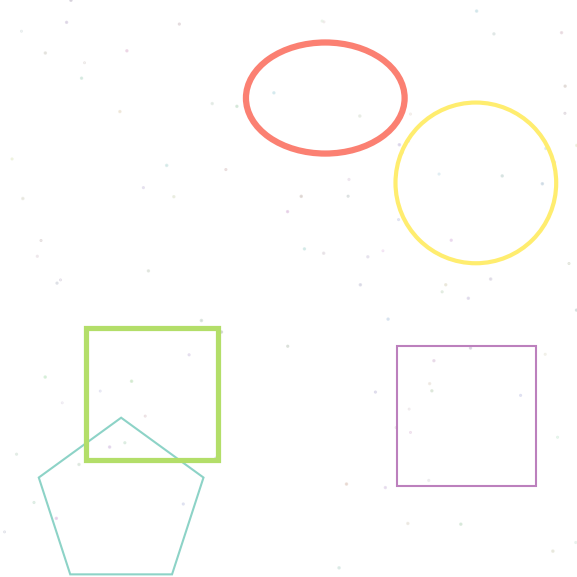[{"shape": "pentagon", "thickness": 1, "radius": 0.75, "center": [0.21, 0.126]}, {"shape": "oval", "thickness": 3, "radius": 0.69, "center": [0.563, 0.829]}, {"shape": "square", "thickness": 2.5, "radius": 0.57, "center": [0.263, 0.318]}, {"shape": "square", "thickness": 1, "radius": 0.6, "center": [0.808, 0.279]}, {"shape": "circle", "thickness": 2, "radius": 0.7, "center": [0.824, 0.682]}]